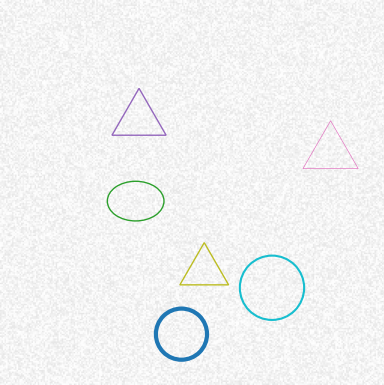[{"shape": "circle", "thickness": 3, "radius": 0.33, "center": [0.471, 0.132]}, {"shape": "oval", "thickness": 1, "radius": 0.37, "center": [0.352, 0.478]}, {"shape": "triangle", "thickness": 1, "radius": 0.41, "center": [0.361, 0.689]}, {"shape": "triangle", "thickness": 0.5, "radius": 0.41, "center": [0.859, 0.604]}, {"shape": "triangle", "thickness": 1, "radius": 0.37, "center": [0.53, 0.297]}, {"shape": "circle", "thickness": 1.5, "radius": 0.42, "center": [0.706, 0.253]}]